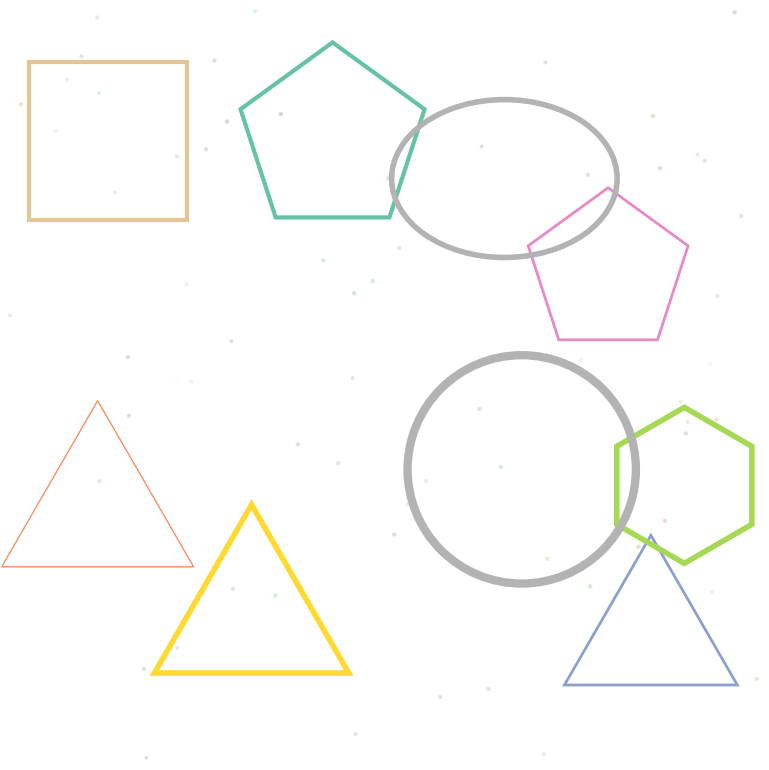[{"shape": "pentagon", "thickness": 1.5, "radius": 0.63, "center": [0.432, 0.819]}, {"shape": "triangle", "thickness": 0.5, "radius": 0.72, "center": [0.127, 0.336]}, {"shape": "triangle", "thickness": 1, "radius": 0.65, "center": [0.845, 0.175]}, {"shape": "pentagon", "thickness": 1, "radius": 0.55, "center": [0.79, 0.647]}, {"shape": "hexagon", "thickness": 2, "radius": 0.51, "center": [0.889, 0.37]}, {"shape": "triangle", "thickness": 2, "radius": 0.73, "center": [0.327, 0.199]}, {"shape": "square", "thickness": 1.5, "radius": 0.51, "center": [0.14, 0.817]}, {"shape": "oval", "thickness": 2, "radius": 0.73, "center": [0.655, 0.768]}, {"shape": "circle", "thickness": 3, "radius": 0.74, "center": [0.678, 0.39]}]